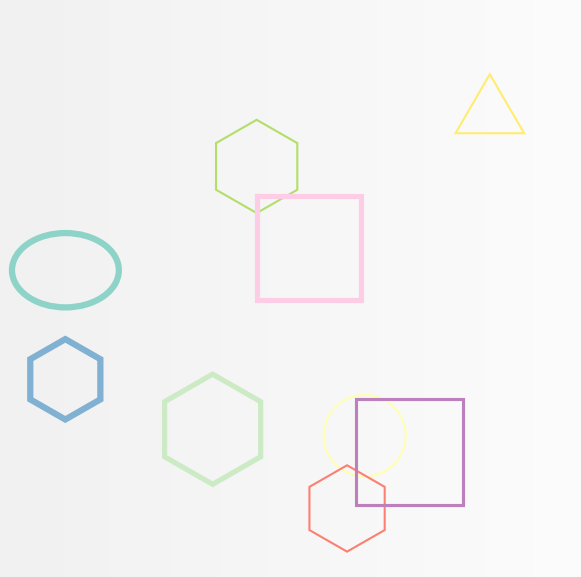[{"shape": "oval", "thickness": 3, "radius": 0.46, "center": [0.113, 0.531]}, {"shape": "circle", "thickness": 1, "radius": 0.35, "center": [0.627, 0.245]}, {"shape": "hexagon", "thickness": 1, "radius": 0.37, "center": [0.597, 0.119]}, {"shape": "hexagon", "thickness": 3, "radius": 0.35, "center": [0.112, 0.342]}, {"shape": "hexagon", "thickness": 1, "radius": 0.4, "center": [0.442, 0.711]}, {"shape": "square", "thickness": 2.5, "radius": 0.45, "center": [0.531, 0.569]}, {"shape": "square", "thickness": 1.5, "radius": 0.46, "center": [0.705, 0.216]}, {"shape": "hexagon", "thickness": 2.5, "radius": 0.48, "center": [0.366, 0.256]}, {"shape": "triangle", "thickness": 1, "radius": 0.34, "center": [0.843, 0.802]}]